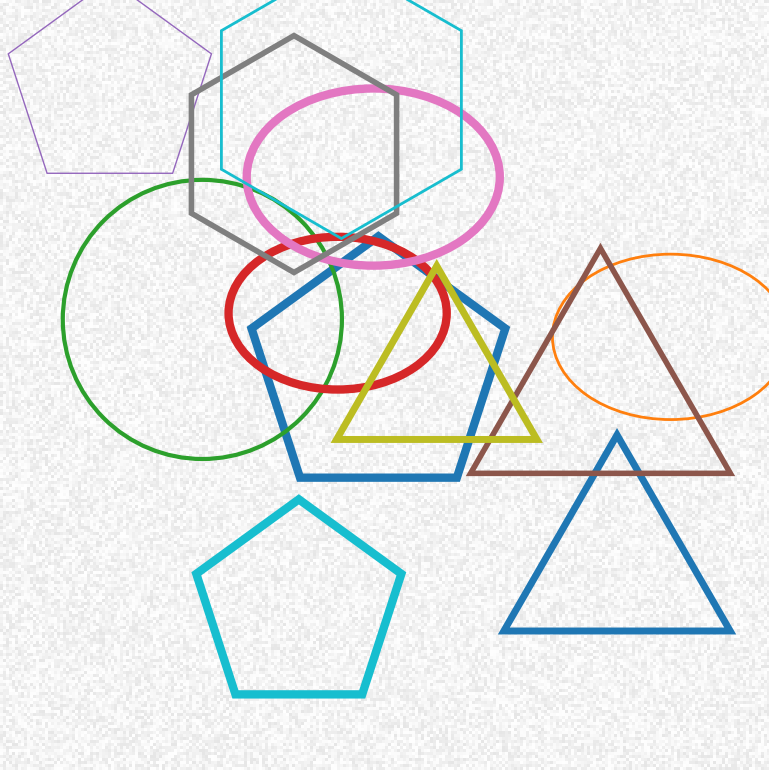[{"shape": "pentagon", "thickness": 3, "radius": 0.87, "center": [0.491, 0.52]}, {"shape": "triangle", "thickness": 2.5, "radius": 0.85, "center": [0.801, 0.265]}, {"shape": "oval", "thickness": 1, "radius": 0.77, "center": [0.871, 0.563]}, {"shape": "circle", "thickness": 1.5, "radius": 0.91, "center": [0.263, 0.585]}, {"shape": "oval", "thickness": 3, "radius": 0.71, "center": [0.439, 0.593]}, {"shape": "pentagon", "thickness": 0.5, "radius": 0.69, "center": [0.143, 0.887]}, {"shape": "triangle", "thickness": 2, "radius": 0.97, "center": [0.78, 0.483]}, {"shape": "oval", "thickness": 3, "radius": 0.82, "center": [0.485, 0.77]}, {"shape": "hexagon", "thickness": 2, "radius": 0.77, "center": [0.382, 0.8]}, {"shape": "triangle", "thickness": 2.5, "radius": 0.75, "center": [0.567, 0.504]}, {"shape": "hexagon", "thickness": 1, "radius": 0.9, "center": [0.443, 0.87]}, {"shape": "pentagon", "thickness": 3, "radius": 0.7, "center": [0.388, 0.211]}]